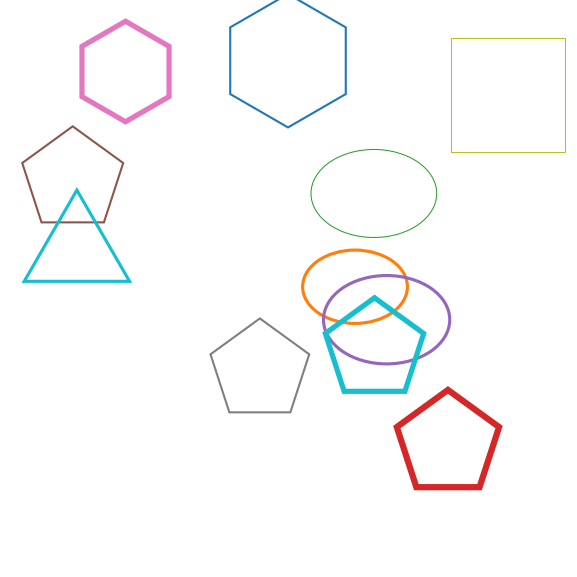[{"shape": "hexagon", "thickness": 1, "radius": 0.58, "center": [0.499, 0.894]}, {"shape": "oval", "thickness": 1.5, "radius": 0.45, "center": [0.615, 0.503]}, {"shape": "oval", "thickness": 0.5, "radius": 0.54, "center": [0.647, 0.664]}, {"shape": "pentagon", "thickness": 3, "radius": 0.47, "center": [0.776, 0.231]}, {"shape": "oval", "thickness": 1.5, "radius": 0.55, "center": [0.669, 0.446]}, {"shape": "pentagon", "thickness": 1, "radius": 0.46, "center": [0.126, 0.688]}, {"shape": "hexagon", "thickness": 2.5, "radius": 0.44, "center": [0.217, 0.875]}, {"shape": "pentagon", "thickness": 1, "radius": 0.45, "center": [0.45, 0.358]}, {"shape": "square", "thickness": 0.5, "radius": 0.49, "center": [0.88, 0.834]}, {"shape": "triangle", "thickness": 1.5, "radius": 0.53, "center": [0.133, 0.565]}, {"shape": "pentagon", "thickness": 2.5, "radius": 0.45, "center": [0.649, 0.394]}]